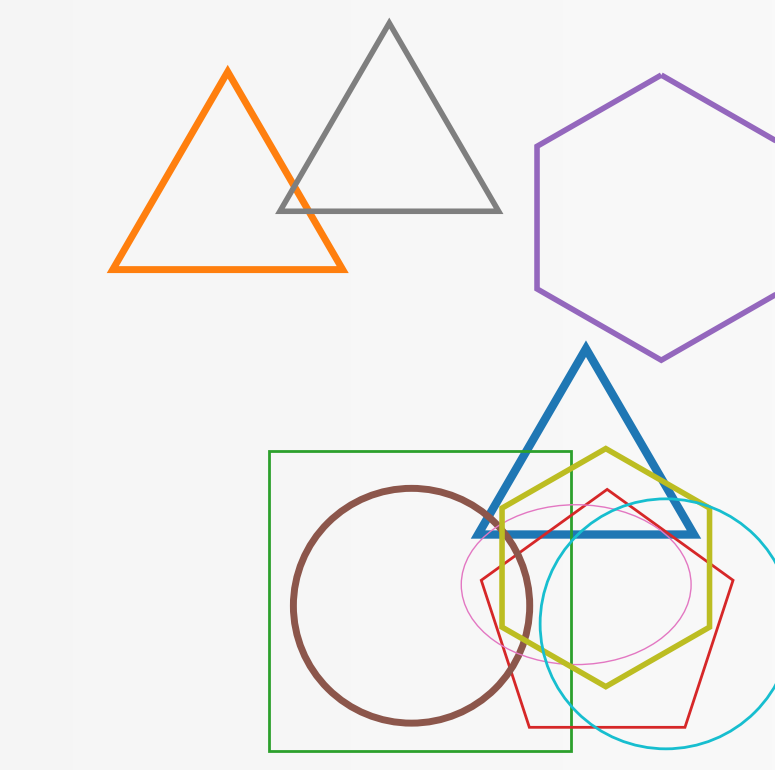[{"shape": "triangle", "thickness": 3, "radius": 0.8, "center": [0.756, 0.386]}, {"shape": "triangle", "thickness": 2.5, "radius": 0.86, "center": [0.294, 0.736]}, {"shape": "square", "thickness": 1, "radius": 0.97, "center": [0.542, 0.219]}, {"shape": "pentagon", "thickness": 1, "radius": 0.85, "center": [0.783, 0.194]}, {"shape": "hexagon", "thickness": 2, "radius": 0.93, "center": [0.853, 0.717]}, {"shape": "circle", "thickness": 2.5, "radius": 0.76, "center": [0.531, 0.213]}, {"shape": "oval", "thickness": 0.5, "radius": 0.74, "center": [0.743, 0.241]}, {"shape": "triangle", "thickness": 2, "radius": 0.81, "center": [0.502, 0.807]}, {"shape": "hexagon", "thickness": 2, "radius": 0.77, "center": [0.782, 0.263]}, {"shape": "circle", "thickness": 1, "radius": 0.81, "center": [0.859, 0.19]}]